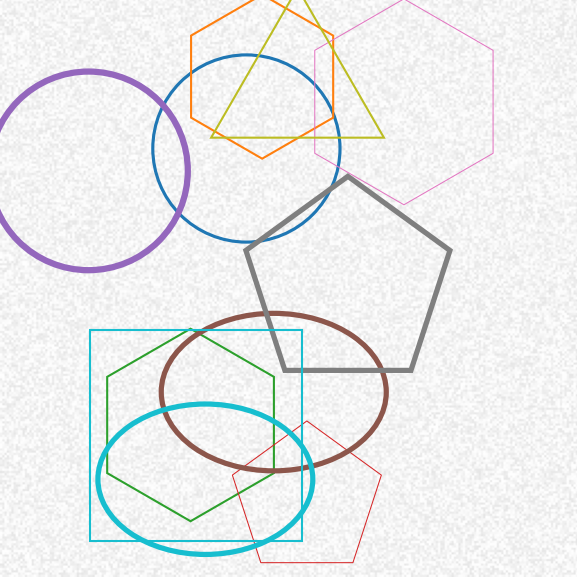[{"shape": "circle", "thickness": 1.5, "radius": 0.81, "center": [0.427, 0.742]}, {"shape": "hexagon", "thickness": 1, "radius": 0.71, "center": [0.454, 0.866]}, {"shape": "hexagon", "thickness": 1, "radius": 0.83, "center": [0.33, 0.263]}, {"shape": "pentagon", "thickness": 0.5, "radius": 0.68, "center": [0.531, 0.135]}, {"shape": "circle", "thickness": 3, "radius": 0.86, "center": [0.153, 0.703]}, {"shape": "oval", "thickness": 2.5, "radius": 0.97, "center": [0.474, 0.32]}, {"shape": "hexagon", "thickness": 0.5, "radius": 0.89, "center": [0.699, 0.823]}, {"shape": "pentagon", "thickness": 2.5, "radius": 0.93, "center": [0.602, 0.508]}, {"shape": "triangle", "thickness": 1, "radius": 0.86, "center": [0.515, 0.847]}, {"shape": "oval", "thickness": 2.5, "radius": 0.93, "center": [0.356, 0.169]}, {"shape": "square", "thickness": 1, "radius": 0.91, "center": [0.34, 0.245]}]